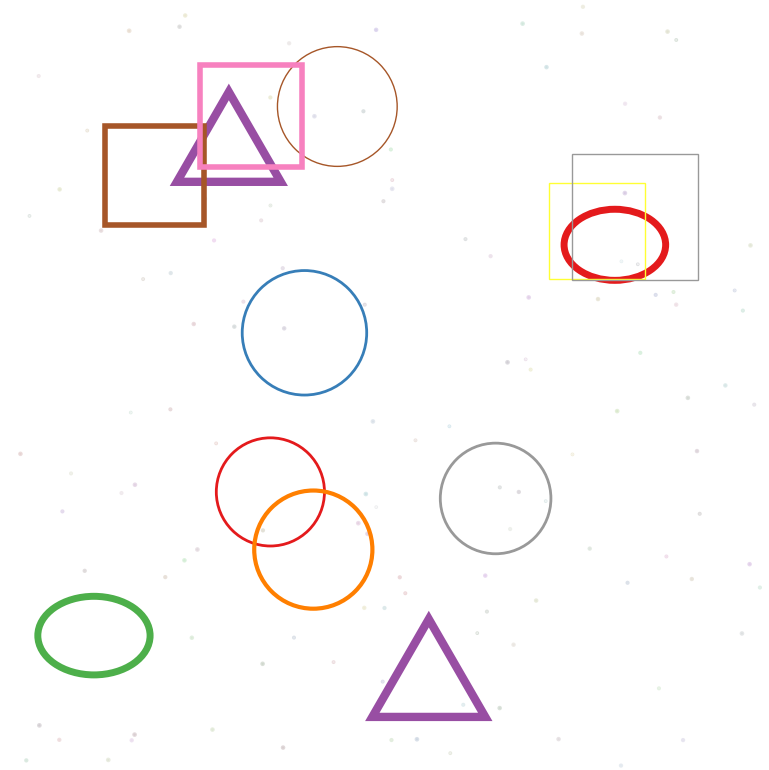[{"shape": "circle", "thickness": 1, "radius": 0.35, "center": [0.351, 0.361]}, {"shape": "oval", "thickness": 2.5, "radius": 0.33, "center": [0.799, 0.682]}, {"shape": "circle", "thickness": 1, "radius": 0.4, "center": [0.395, 0.568]}, {"shape": "oval", "thickness": 2.5, "radius": 0.36, "center": [0.122, 0.175]}, {"shape": "triangle", "thickness": 3, "radius": 0.42, "center": [0.557, 0.111]}, {"shape": "triangle", "thickness": 3, "radius": 0.39, "center": [0.297, 0.803]}, {"shape": "circle", "thickness": 1.5, "radius": 0.38, "center": [0.407, 0.286]}, {"shape": "square", "thickness": 0.5, "radius": 0.31, "center": [0.775, 0.7]}, {"shape": "circle", "thickness": 0.5, "radius": 0.39, "center": [0.438, 0.862]}, {"shape": "square", "thickness": 2, "radius": 0.32, "center": [0.201, 0.772]}, {"shape": "square", "thickness": 2, "radius": 0.33, "center": [0.326, 0.849]}, {"shape": "square", "thickness": 0.5, "radius": 0.41, "center": [0.825, 0.718]}, {"shape": "circle", "thickness": 1, "radius": 0.36, "center": [0.644, 0.353]}]